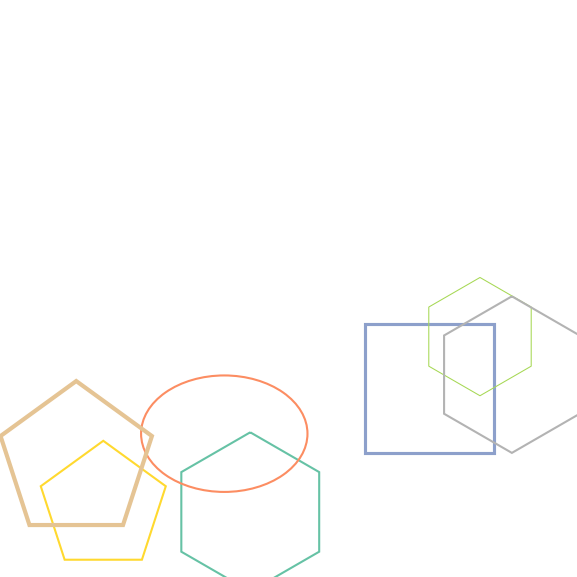[{"shape": "hexagon", "thickness": 1, "radius": 0.69, "center": [0.433, 0.113]}, {"shape": "oval", "thickness": 1, "radius": 0.72, "center": [0.388, 0.248]}, {"shape": "square", "thickness": 1.5, "radius": 0.56, "center": [0.744, 0.326]}, {"shape": "hexagon", "thickness": 0.5, "radius": 0.51, "center": [0.831, 0.416]}, {"shape": "pentagon", "thickness": 1, "radius": 0.57, "center": [0.179, 0.122]}, {"shape": "pentagon", "thickness": 2, "radius": 0.69, "center": [0.132, 0.201]}, {"shape": "hexagon", "thickness": 1, "radius": 0.68, "center": [0.886, 0.35]}]